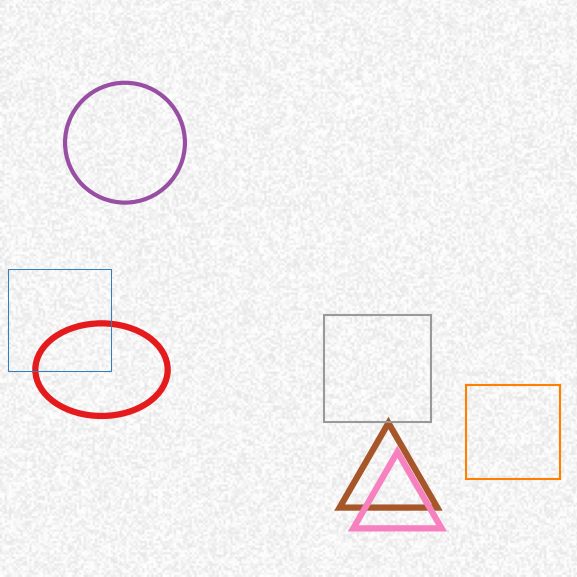[{"shape": "oval", "thickness": 3, "radius": 0.57, "center": [0.176, 0.359]}, {"shape": "square", "thickness": 0.5, "radius": 0.45, "center": [0.103, 0.445]}, {"shape": "circle", "thickness": 2, "radius": 0.52, "center": [0.216, 0.752]}, {"shape": "square", "thickness": 1, "radius": 0.41, "center": [0.888, 0.251]}, {"shape": "triangle", "thickness": 3, "radius": 0.49, "center": [0.673, 0.169]}, {"shape": "triangle", "thickness": 3, "radius": 0.44, "center": [0.688, 0.128]}, {"shape": "square", "thickness": 1, "radius": 0.46, "center": [0.654, 0.361]}]